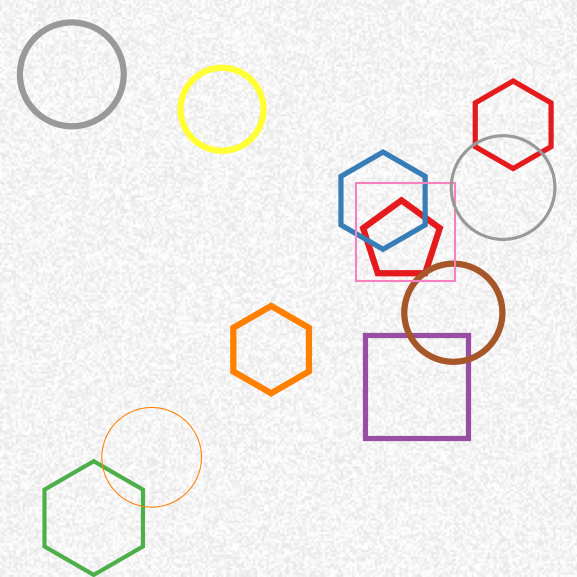[{"shape": "pentagon", "thickness": 3, "radius": 0.35, "center": [0.695, 0.582]}, {"shape": "hexagon", "thickness": 2.5, "radius": 0.38, "center": [0.889, 0.783]}, {"shape": "hexagon", "thickness": 2.5, "radius": 0.42, "center": [0.663, 0.652]}, {"shape": "hexagon", "thickness": 2, "radius": 0.49, "center": [0.162, 0.102]}, {"shape": "square", "thickness": 2.5, "radius": 0.45, "center": [0.721, 0.33]}, {"shape": "circle", "thickness": 0.5, "radius": 0.43, "center": [0.263, 0.207]}, {"shape": "hexagon", "thickness": 3, "radius": 0.38, "center": [0.47, 0.394]}, {"shape": "circle", "thickness": 3, "radius": 0.36, "center": [0.384, 0.81]}, {"shape": "circle", "thickness": 3, "radius": 0.42, "center": [0.785, 0.458]}, {"shape": "square", "thickness": 1, "radius": 0.43, "center": [0.702, 0.597]}, {"shape": "circle", "thickness": 1.5, "radius": 0.45, "center": [0.871, 0.674]}, {"shape": "circle", "thickness": 3, "radius": 0.45, "center": [0.124, 0.87]}]